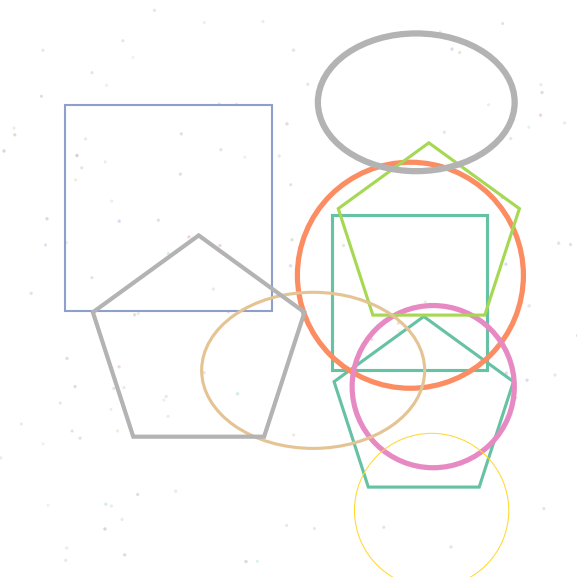[{"shape": "square", "thickness": 1.5, "radius": 0.67, "center": [0.71, 0.493]}, {"shape": "pentagon", "thickness": 1.5, "radius": 0.82, "center": [0.734, 0.288]}, {"shape": "circle", "thickness": 2.5, "radius": 0.98, "center": [0.711, 0.523]}, {"shape": "square", "thickness": 1, "radius": 0.89, "center": [0.292, 0.639]}, {"shape": "circle", "thickness": 2.5, "radius": 0.7, "center": [0.75, 0.33]}, {"shape": "pentagon", "thickness": 1.5, "radius": 0.82, "center": [0.743, 0.587]}, {"shape": "circle", "thickness": 0.5, "radius": 0.67, "center": [0.747, 0.115]}, {"shape": "oval", "thickness": 1.5, "radius": 0.97, "center": [0.542, 0.358]}, {"shape": "pentagon", "thickness": 2, "radius": 0.96, "center": [0.344, 0.399]}, {"shape": "oval", "thickness": 3, "radius": 0.85, "center": [0.721, 0.822]}]